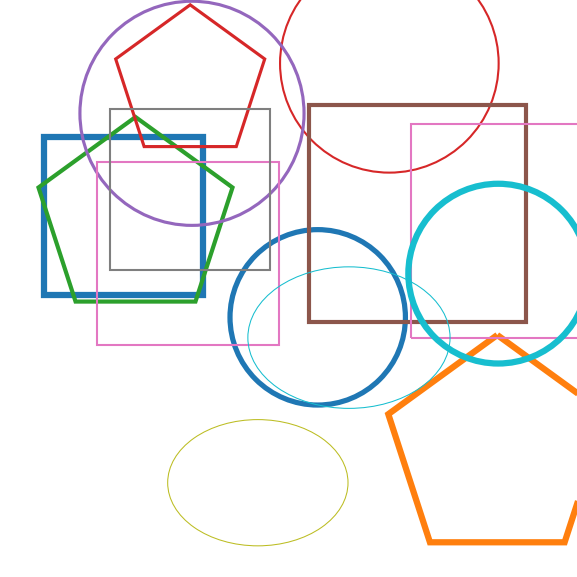[{"shape": "square", "thickness": 3, "radius": 0.69, "center": [0.214, 0.625]}, {"shape": "circle", "thickness": 2.5, "radius": 0.76, "center": [0.55, 0.45]}, {"shape": "pentagon", "thickness": 3, "radius": 0.99, "center": [0.861, 0.221]}, {"shape": "pentagon", "thickness": 2, "radius": 0.88, "center": [0.235, 0.62]}, {"shape": "pentagon", "thickness": 1.5, "radius": 0.68, "center": [0.329, 0.855]}, {"shape": "circle", "thickness": 1, "radius": 0.95, "center": [0.674, 0.889]}, {"shape": "circle", "thickness": 1.5, "radius": 0.97, "center": [0.332, 0.803]}, {"shape": "square", "thickness": 2, "radius": 0.94, "center": [0.723, 0.629]}, {"shape": "square", "thickness": 1, "radius": 0.93, "center": [0.897, 0.599]}, {"shape": "square", "thickness": 1, "radius": 0.79, "center": [0.325, 0.56]}, {"shape": "square", "thickness": 1, "radius": 0.69, "center": [0.329, 0.671]}, {"shape": "oval", "thickness": 0.5, "radius": 0.78, "center": [0.446, 0.163]}, {"shape": "oval", "thickness": 0.5, "radius": 0.88, "center": [0.604, 0.415]}, {"shape": "circle", "thickness": 3, "radius": 0.78, "center": [0.863, 0.525]}]